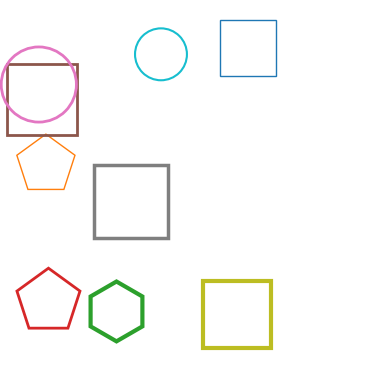[{"shape": "square", "thickness": 1, "radius": 0.37, "center": [0.644, 0.875]}, {"shape": "pentagon", "thickness": 1, "radius": 0.4, "center": [0.119, 0.572]}, {"shape": "hexagon", "thickness": 3, "radius": 0.39, "center": [0.303, 0.191]}, {"shape": "pentagon", "thickness": 2, "radius": 0.43, "center": [0.126, 0.217]}, {"shape": "square", "thickness": 2, "radius": 0.46, "center": [0.109, 0.741]}, {"shape": "circle", "thickness": 2, "radius": 0.49, "center": [0.101, 0.78]}, {"shape": "square", "thickness": 2.5, "radius": 0.48, "center": [0.34, 0.477]}, {"shape": "square", "thickness": 3, "radius": 0.44, "center": [0.616, 0.183]}, {"shape": "circle", "thickness": 1.5, "radius": 0.34, "center": [0.418, 0.859]}]